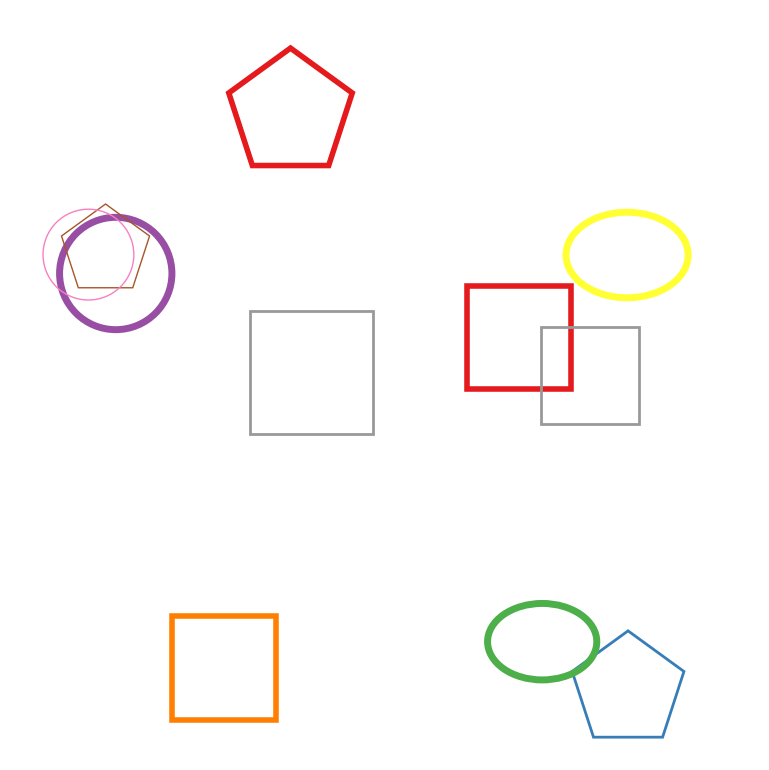[{"shape": "square", "thickness": 2, "radius": 0.34, "center": [0.674, 0.562]}, {"shape": "pentagon", "thickness": 2, "radius": 0.42, "center": [0.377, 0.853]}, {"shape": "pentagon", "thickness": 1, "radius": 0.38, "center": [0.816, 0.104]}, {"shape": "oval", "thickness": 2.5, "radius": 0.35, "center": [0.704, 0.167]}, {"shape": "circle", "thickness": 2.5, "radius": 0.36, "center": [0.15, 0.645]}, {"shape": "square", "thickness": 2, "radius": 0.34, "center": [0.291, 0.132]}, {"shape": "oval", "thickness": 2.5, "radius": 0.4, "center": [0.814, 0.669]}, {"shape": "pentagon", "thickness": 0.5, "radius": 0.3, "center": [0.137, 0.675]}, {"shape": "circle", "thickness": 0.5, "radius": 0.29, "center": [0.115, 0.669]}, {"shape": "square", "thickness": 1, "radius": 0.4, "center": [0.405, 0.516]}, {"shape": "square", "thickness": 1, "radius": 0.32, "center": [0.766, 0.512]}]